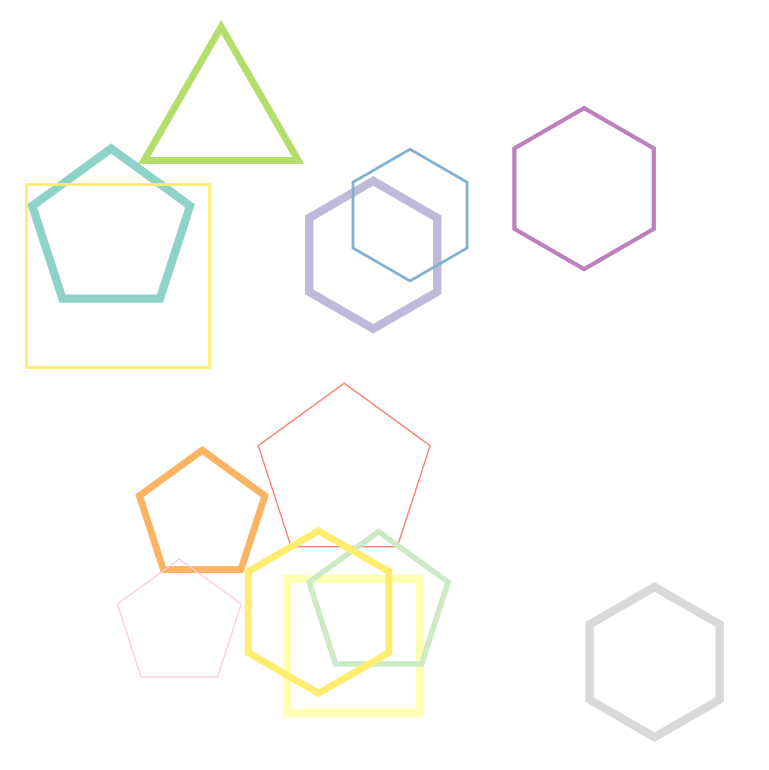[{"shape": "pentagon", "thickness": 3, "radius": 0.54, "center": [0.144, 0.699]}, {"shape": "square", "thickness": 3, "radius": 0.43, "center": [0.459, 0.161]}, {"shape": "hexagon", "thickness": 3, "radius": 0.48, "center": [0.485, 0.669]}, {"shape": "pentagon", "thickness": 0.5, "radius": 0.59, "center": [0.447, 0.385]}, {"shape": "hexagon", "thickness": 1, "radius": 0.43, "center": [0.532, 0.721]}, {"shape": "pentagon", "thickness": 2.5, "radius": 0.43, "center": [0.263, 0.33]}, {"shape": "triangle", "thickness": 2.5, "radius": 0.58, "center": [0.287, 0.849]}, {"shape": "pentagon", "thickness": 0.5, "radius": 0.42, "center": [0.233, 0.189]}, {"shape": "hexagon", "thickness": 3, "radius": 0.49, "center": [0.85, 0.14]}, {"shape": "hexagon", "thickness": 1.5, "radius": 0.52, "center": [0.759, 0.755]}, {"shape": "pentagon", "thickness": 2, "radius": 0.47, "center": [0.492, 0.215]}, {"shape": "hexagon", "thickness": 2.5, "radius": 0.53, "center": [0.414, 0.205]}, {"shape": "square", "thickness": 1, "radius": 0.59, "center": [0.152, 0.642]}]